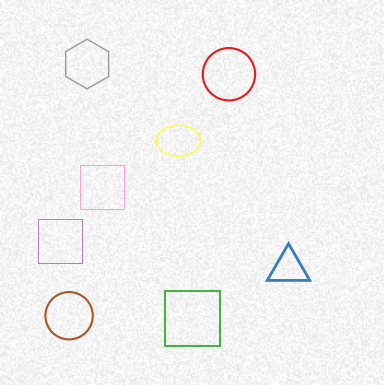[{"shape": "circle", "thickness": 1.5, "radius": 0.34, "center": [0.595, 0.807]}, {"shape": "triangle", "thickness": 2, "radius": 0.32, "center": [0.749, 0.304]}, {"shape": "square", "thickness": 1.5, "radius": 0.36, "center": [0.5, 0.174]}, {"shape": "square", "thickness": 0.5, "radius": 0.29, "center": [0.156, 0.374]}, {"shape": "oval", "thickness": 1, "radius": 0.29, "center": [0.464, 0.634]}, {"shape": "circle", "thickness": 1.5, "radius": 0.31, "center": [0.179, 0.18]}, {"shape": "square", "thickness": 0.5, "radius": 0.29, "center": [0.264, 0.514]}, {"shape": "hexagon", "thickness": 1, "radius": 0.32, "center": [0.226, 0.834]}]